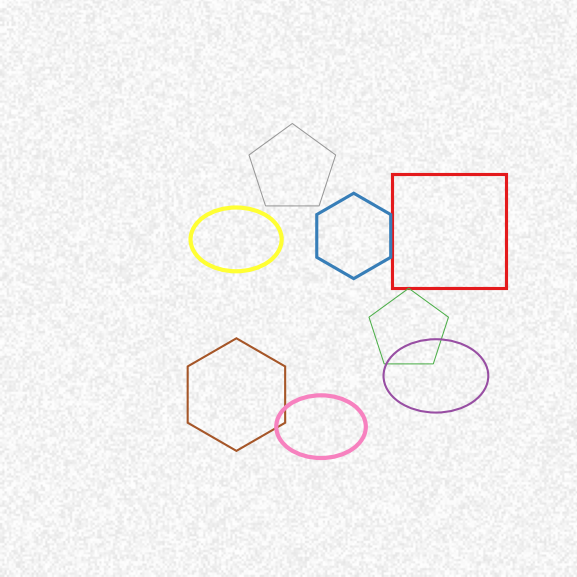[{"shape": "square", "thickness": 1.5, "radius": 0.5, "center": [0.777, 0.599]}, {"shape": "hexagon", "thickness": 1.5, "radius": 0.37, "center": [0.613, 0.591]}, {"shape": "pentagon", "thickness": 0.5, "radius": 0.36, "center": [0.708, 0.428]}, {"shape": "oval", "thickness": 1, "radius": 0.45, "center": [0.755, 0.348]}, {"shape": "oval", "thickness": 2, "radius": 0.39, "center": [0.409, 0.585]}, {"shape": "hexagon", "thickness": 1, "radius": 0.49, "center": [0.409, 0.316]}, {"shape": "oval", "thickness": 2, "radius": 0.39, "center": [0.556, 0.26]}, {"shape": "pentagon", "thickness": 0.5, "radius": 0.39, "center": [0.506, 0.706]}]